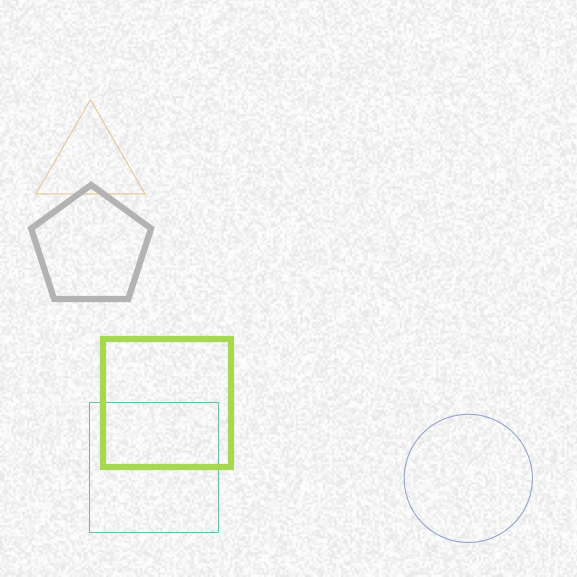[{"shape": "square", "thickness": 0.5, "radius": 0.56, "center": [0.266, 0.191]}, {"shape": "circle", "thickness": 0.5, "radius": 0.56, "center": [0.811, 0.171]}, {"shape": "square", "thickness": 3, "radius": 0.55, "center": [0.29, 0.302]}, {"shape": "triangle", "thickness": 0.5, "radius": 0.54, "center": [0.157, 0.718]}, {"shape": "pentagon", "thickness": 3, "radius": 0.55, "center": [0.158, 0.57]}]